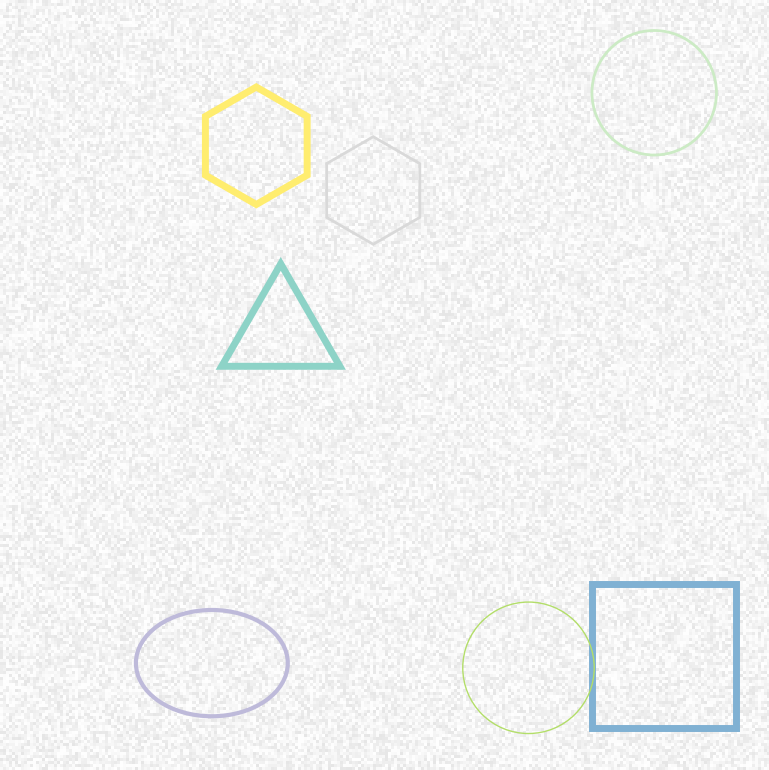[{"shape": "triangle", "thickness": 2.5, "radius": 0.44, "center": [0.365, 0.569]}, {"shape": "oval", "thickness": 1.5, "radius": 0.49, "center": [0.275, 0.139]}, {"shape": "square", "thickness": 2.5, "radius": 0.47, "center": [0.863, 0.148]}, {"shape": "circle", "thickness": 0.5, "radius": 0.43, "center": [0.686, 0.133]}, {"shape": "hexagon", "thickness": 1, "radius": 0.35, "center": [0.485, 0.753]}, {"shape": "circle", "thickness": 1, "radius": 0.4, "center": [0.85, 0.88]}, {"shape": "hexagon", "thickness": 2.5, "radius": 0.38, "center": [0.333, 0.811]}]